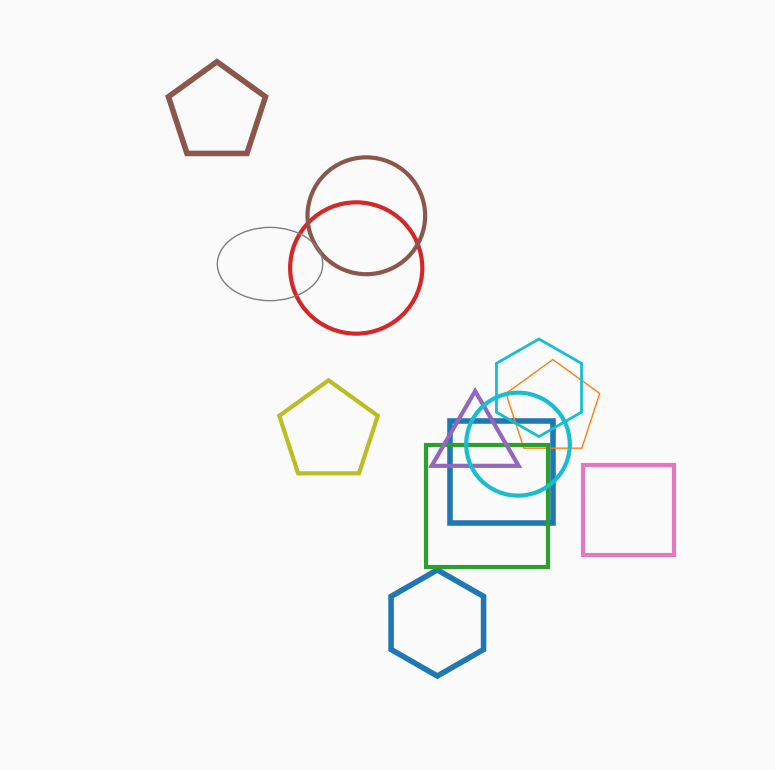[{"shape": "square", "thickness": 2, "radius": 0.33, "center": [0.647, 0.387]}, {"shape": "hexagon", "thickness": 2, "radius": 0.34, "center": [0.564, 0.191]}, {"shape": "pentagon", "thickness": 0.5, "radius": 0.32, "center": [0.713, 0.469]}, {"shape": "square", "thickness": 1.5, "radius": 0.39, "center": [0.628, 0.343]}, {"shape": "circle", "thickness": 1.5, "radius": 0.43, "center": [0.46, 0.652]}, {"shape": "triangle", "thickness": 1.5, "radius": 0.32, "center": [0.613, 0.427]}, {"shape": "circle", "thickness": 1.5, "radius": 0.38, "center": [0.473, 0.72]}, {"shape": "pentagon", "thickness": 2, "radius": 0.33, "center": [0.28, 0.854]}, {"shape": "square", "thickness": 1.5, "radius": 0.29, "center": [0.811, 0.338]}, {"shape": "oval", "thickness": 0.5, "radius": 0.34, "center": [0.348, 0.657]}, {"shape": "pentagon", "thickness": 1.5, "radius": 0.33, "center": [0.424, 0.439]}, {"shape": "circle", "thickness": 1.5, "radius": 0.33, "center": [0.668, 0.423]}, {"shape": "hexagon", "thickness": 1, "radius": 0.32, "center": [0.695, 0.496]}]